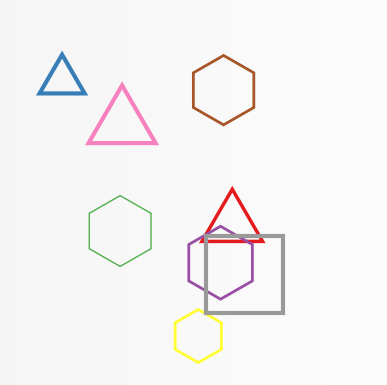[{"shape": "triangle", "thickness": 2.5, "radius": 0.45, "center": [0.599, 0.418]}, {"shape": "triangle", "thickness": 3, "radius": 0.34, "center": [0.16, 0.791]}, {"shape": "hexagon", "thickness": 1, "radius": 0.46, "center": [0.31, 0.4]}, {"shape": "hexagon", "thickness": 2, "radius": 0.47, "center": [0.569, 0.318]}, {"shape": "hexagon", "thickness": 2, "radius": 0.34, "center": [0.512, 0.127]}, {"shape": "hexagon", "thickness": 2, "radius": 0.45, "center": [0.577, 0.766]}, {"shape": "triangle", "thickness": 3, "radius": 0.5, "center": [0.315, 0.678]}, {"shape": "square", "thickness": 3, "radius": 0.5, "center": [0.632, 0.287]}]